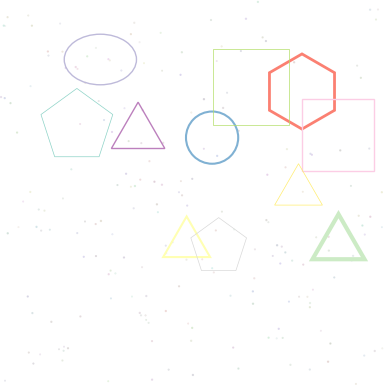[{"shape": "pentagon", "thickness": 0.5, "radius": 0.49, "center": [0.2, 0.672]}, {"shape": "triangle", "thickness": 1.5, "radius": 0.35, "center": [0.485, 0.367]}, {"shape": "oval", "thickness": 1, "radius": 0.47, "center": [0.261, 0.845]}, {"shape": "hexagon", "thickness": 2, "radius": 0.49, "center": [0.784, 0.762]}, {"shape": "circle", "thickness": 1.5, "radius": 0.34, "center": [0.551, 0.643]}, {"shape": "square", "thickness": 0.5, "radius": 0.5, "center": [0.653, 0.774]}, {"shape": "square", "thickness": 1, "radius": 0.47, "center": [0.877, 0.648]}, {"shape": "pentagon", "thickness": 0.5, "radius": 0.38, "center": [0.568, 0.359]}, {"shape": "triangle", "thickness": 1, "radius": 0.4, "center": [0.359, 0.654]}, {"shape": "triangle", "thickness": 3, "radius": 0.39, "center": [0.879, 0.366]}, {"shape": "triangle", "thickness": 0.5, "radius": 0.36, "center": [0.775, 0.503]}]